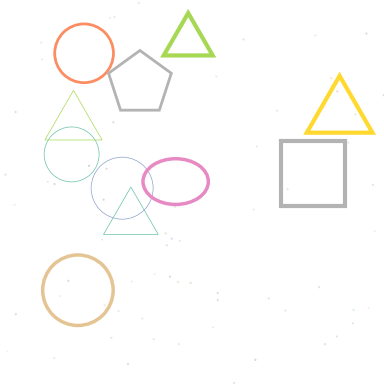[{"shape": "triangle", "thickness": 0.5, "radius": 0.41, "center": [0.34, 0.432]}, {"shape": "circle", "thickness": 0.5, "radius": 0.36, "center": [0.186, 0.599]}, {"shape": "circle", "thickness": 2, "radius": 0.38, "center": [0.218, 0.862]}, {"shape": "circle", "thickness": 0.5, "radius": 0.4, "center": [0.317, 0.511]}, {"shape": "oval", "thickness": 2.5, "radius": 0.42, "center": [0.456, 0.528]}, {"shape": "triangle", "thickness": 3, "radius": 0.37, "center": [0.489, 0.893]}, {"shape": "triangle", "thickness": 0.5, "radius": 0.43, "center": [0.191, 0.679]}, {"shape": "triangle", "thickness": 3, "radius": 0.49, "center": [0.882, 0.705]}, {"shape": "circle", "thickness": 2.5, "radius": 0.46, "center": [0.202, 0.246]}, {"shape": "pentagon", "thickness": 2, "radius": 0.43, "center": [0.363, 0.783]}, {"shape": "square", "thickness": 3, "radius": 0.42, "center": [0.812, 0.55]}]